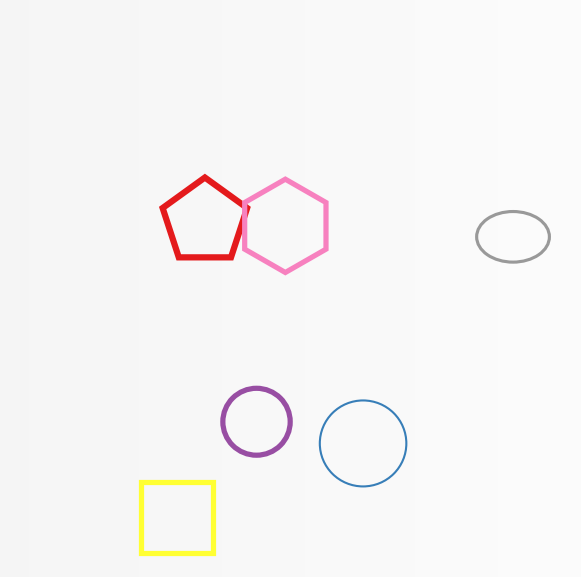[{"shape": "pentagon", "thickness": 3, "radius": 0.38, "center": [0.353, 0.615]}, {"shape": "circle", "thickness": 1, "radius": 0.37, "center": [0.625, 0.231]}, {"shape": "circle", "thickness": 2.5, "radius": 0.29, "center": [0.441, 0.269]}, {"shape": "square", "thickness": 2.5, "radius": 0.31, "center": [0.304, 0.103]}, {"shape": "hexagon", "thickness": 2.5, "radius": 0.4, "center": [0.491, 0.608]}, {"shape": "oval", "thickness": 1.5, "radius": 0.31, "center": [0.883, 0.589]}]